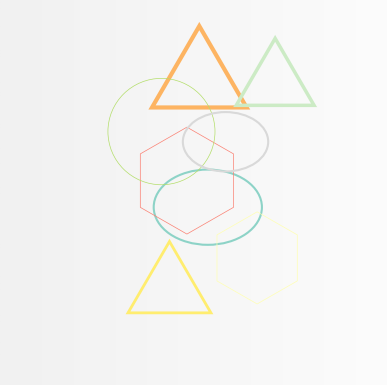[{"shape": "oval", "thickness": 1.5, "radius": 0.7, "center": [0.536, 0.462]}, {"shape": "hexagon", "thickness": 0.5, "radius": 0.6, "center": [0.664, 0.33]}, {"shape": "hexagon", "thickness": 0.5, "radius": 0.69, "center": [0.482, 0.531]}, {"shape": "triangle", "thickness": 3, "radius": 0.7, "center": [0.514, 0.791]}, {"shape": "circle", "thickness": 0.5, "radius": 0.69, "center": [0.417, 0.658]}, {"shape": "oval", "thickness": 1.5, "radius": 0.55, "center": [0.582, 0.632]}, {"shape": "triangle", "thickness": 2.5, "radius": 0.58, "center": [0.71, 0.784]}, {"shape": "triangle", "thickness": 2, "radius": 0.62, "center": [0.437, 0.249]}]